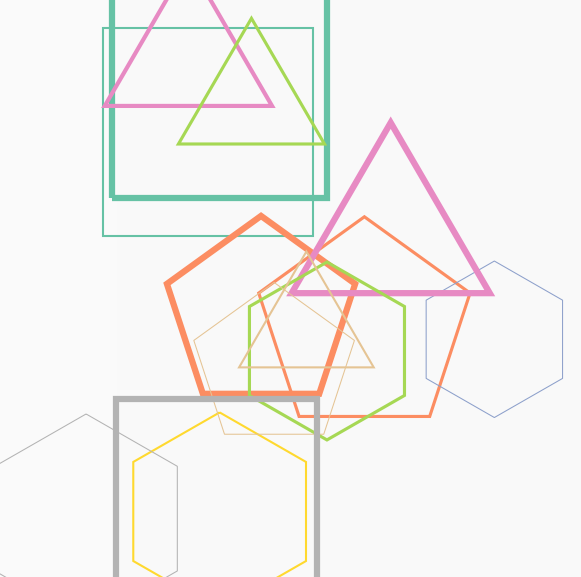[{"shape": "square", "thickness": 3, "radius": 0.93, "center": [0.378, 0.841]}, {"shape": "square", "thickness": 1, "radius": 0.9, "center": [0.358, 0.771]}, {"shape": "pentagon", "thickness": 1.5, "radius": 0.96, "center": [0.627, 0.433]}, {"shape": "pentagon", "thickness": 3, "radius": 0.85, "center": [0.449, 0.455]}, {"shape": "hexagon", "thickness": 0.5, "radius": 0.68, "center": [0.851, 0.412]}, {"shape": "triangle", "thickness": 3, "radius": 0.98, "center": [0.672, 0.59]}, {"shape": "triangle", "thickness": 2, "radius": 0.83, "center": [0.324, 0.899]}, {"shape": "hexagon", "thickness": 1.5, "radius": 0.77, "center": [0.563, 0.391]}, {"shape": "triangle", "thickness": 1.5, "radius": 0.73, "center": [0.433, 0.822]}, {"shape": "hexagon", "thickness": 1, "radius": 0.86, "center": [0.378, 0.113]}, {"shape": "triangle", "thickness": 1, "radius": 0.67, "center": [0.527, 0.43]}, {"shape": "pentagon", "thickness": 0.5, "radius": 0.73, "center": [0.472, 0.365]}, {"shape": "hexagon", "thickness": 0.5, "radius": 0.91, "center": [0.148, 0.101]}, {"shape": "square", "thickness": 3, "radius": 0.86, "center": [0.373, 0.136]}]